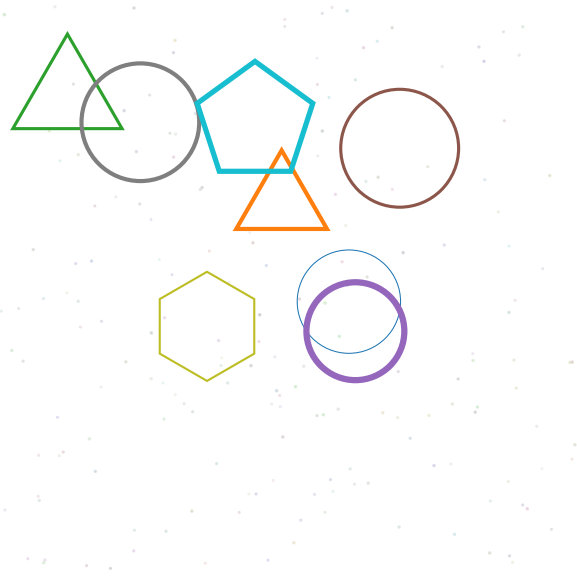[{"shape": "circle", "thickness": 0.5, "radius": 0.45, "center": [0.604, 0.477]}, {"shape": "triangle", "thickness": 2, "radius": 0.45, "center": [0.488, 0.648]}, {"shape": "triangle", "thickness": 1.5, "radius": 0.55, "center": [0.117, 0.831]}, {"shape": "circle", "thickness": 3, "radius": 0.42, "center": [0.615, 0.426]}, {"shape": "circle", "thickness": 1.5, "radius": 0.51, "center": [0.692, 0.742]}, {"shape": "circle", "thickness": 2, "radius": 0.51, "center": [0.243, 0.787]}, {"shape": "hexagon", "thickness": 1, "radius": 0.47, "center": [0.358, 0.434]}, {"shape": "pentagon", "thickness": 2.5, "radius": 0.53, "center": [0.442, 0.788]}]